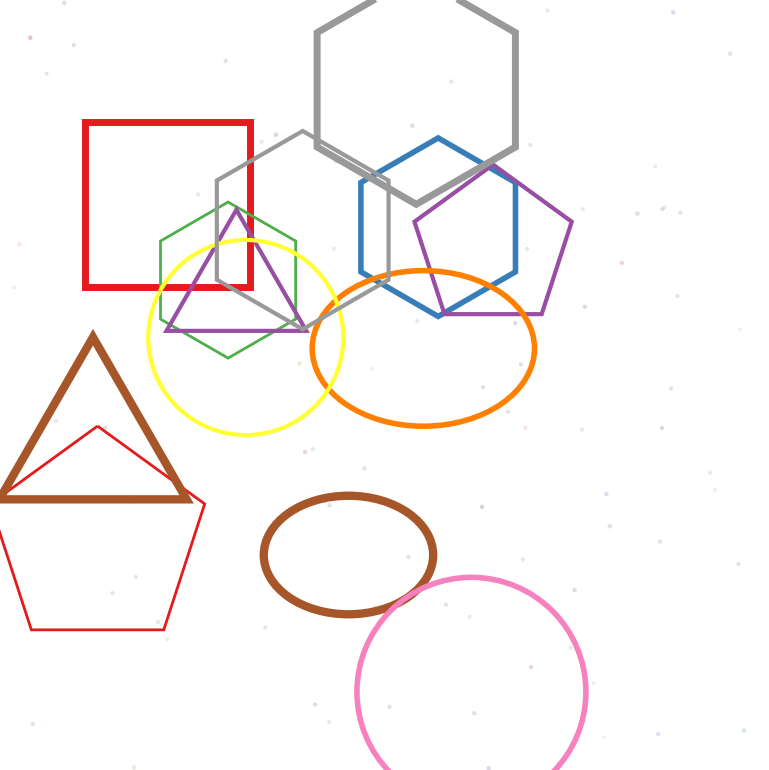[{"shape": "pentagon", "thickness": 1, "radius": 0.73, "center": [0.127, 0.3]}, {"shape": "square", "thickness": 2.5, "radius": 0.53, "center": [0.217, 0.735]}, {"shape": "hexagon", "thickness": 2, "radius": 0.58, "center": [0.569, 0.705]}, {"shape": "hexagon", "thickness": 1, "radius": 0.51, "center": [0.296, 0.636]}, {"shape": "pentagon", "thickness": 1.5, "radius": 0.54, "center": [0.64, 0.679]}, {"shape": "triangle", "thickness": 1.5, "radius": 0.52, "center": [0.307, 0.623]}, {"shape": "oval", "thickness": 2, "radius": 0.72, "center": [0.55, 0.548]}, {"shape": "circle", "thickness": 1.5, "radius": 0.63, "center": [0.319, 0.562]}, {"shape": "oval", "thickness": 3, "radius": 0.55, "center": [0.453, 0.279]}, {"shape": "triangle", "thickness": 3, "radius": 0.7, "center": [0.121, 0.422]}, {"shape": "circle", "thickness": 2, "radius": 0.74, "center": [0.612, 0.102]}, {"shape": "hexagon", "thickness": 1.5, "radius": 0.64, "center": [0.393, 0.701]}, {"shape": "hexagon", "thickness": 2.5, "radius": 0.74, "center": [0.541, 0.883]}]